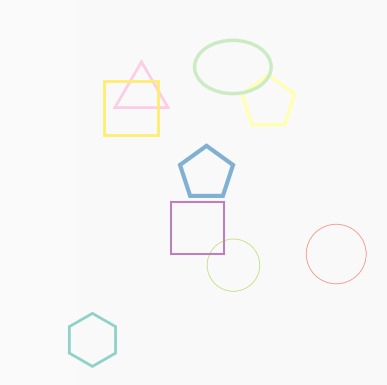[{"shape": "hexagon", "thickness": 2, "radius": 0.34, "center": [0.239, 0.117]}, {"shape": "pentagon", "thickness": 2.5, "radius": 0.36, "center": [0.693, 0.734]}, {"shape": "circle", "thickness": 0.5, "radius": 0.39, "center": [0.868, 0.34]}, {"shape": "pentagon", "thickness": 3, "radius": 0.36, "center": [0.533, 0.549]}, {"shape": "circle", "thickness": 0.5, "radius": 0.34, "center": [0.602, 0.311]}, {"shape": "triangle", "thickness": 2, "radius": 0.4, "center": [0.365, 0.76]}, {"shape": "square", "thickness": 1.5, "radius": 0.34, "center": [0.51, 0.408]}, {"shape": "oval", "thickness": 2.5, "radius": 0.49, "center": [0.601, 0.826]}, {"shape": "square", "thickness": 2, "radius": 0.35, "center": [0.338, 0.72]}]